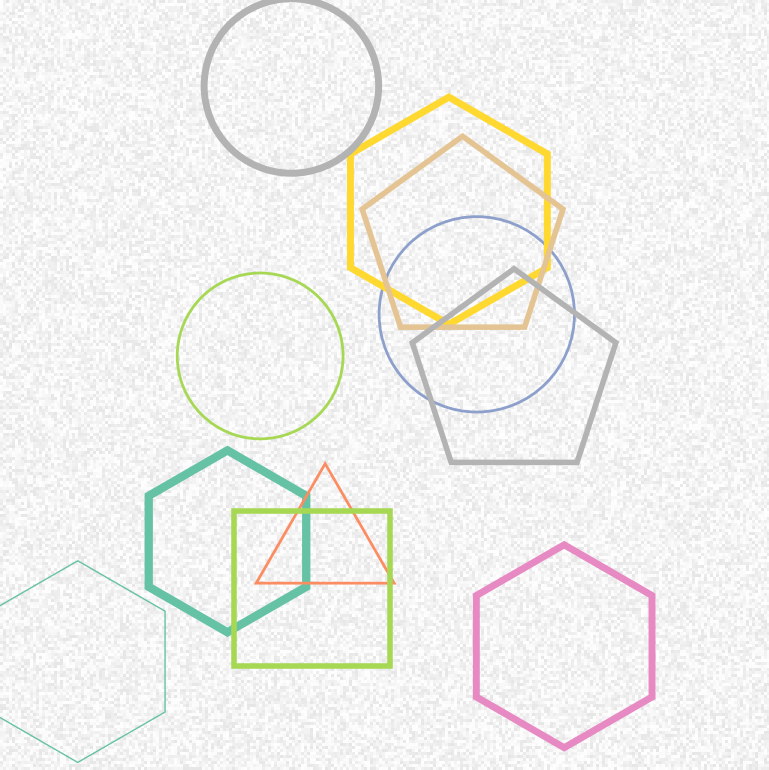[{"shape": "hexagon", "thickness": 3, "radius": 0.59, "center": [0.295, 0.297]}, {"shape": "hexagon", "thickness": 0.5, "radius": 0.65, "center": [0.101, 0.141]}, {"shape": "triangle", "thickness": 1, "radius": 0.52, "center": [0.422, 0.294]}, {"shape": "circle", "thickness": 1, "radius": 0.63, "center": [0.619, 0.592]}, {"shape": "hexagon", "thickness": 2.5, "radius": 0.66, "center": [0.733, 0.161]}, {"shape": "circle", "thickness": 1, "radius": 0.54, "center": [0.338, 0.538]}, {"shape": "square", "thickness": 2, "radius": 0.51, "center": [0.405, 0.236]}, {"shape": "hexagon", "thickness": 2.5, "radius": 0.74, "center": [0.583, 0.726]}, {"shape": "pentagon", "thickness": 2, "radius": 0.69, "center": [0.601, 0.686]}, {"shape": "circle", "thickness": 2.5, "radius": 0.57, "center": [0.378, 0.888]}, {"shape": "pentagon", "thickness": 2, "radius": 0.7, "center": [0.668, 0.512]}]